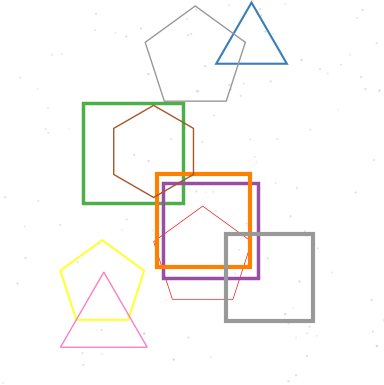[{"shape": "pentagon", "thickness": 0.5, "radius": 0.67, "center": [0.526, 0.331]}, {"shape": "triangle", "thickness": 1.5, "radius": 0.53, "center": [0.653, 0.887]}, {"shape": "square", "thickness": 2.5, "radius": 0.65, "center": [0.345, 0.602]}, {"shape": "square", "thickness": 2.5, "radius": 0.62, "center": [0.546, 0.402]}, {"shape": "square", "thickness": 3, "radius": 0.6, "center": [0.529, 0.427]}, {"shape": "pentagon", "thickness": 1.5, "radius": 0.57, "center": [0.266, 0.262]}, {"shape": "hexagon", "thickness": 1, "radius": 0.6, "center": [0.399, 0.607]}, {"shape": "triangle", "thickness": 1, "radius": 0.65, "center": [0.27, 0.163]}, {"shape": "pentagon", "thickness": 1, "radius": 0.68, "center": [0.507, 0.848]}, {"shape": "square", "thickness": 3, "radius": 0.57, "center": [0.7, 0.28]}]